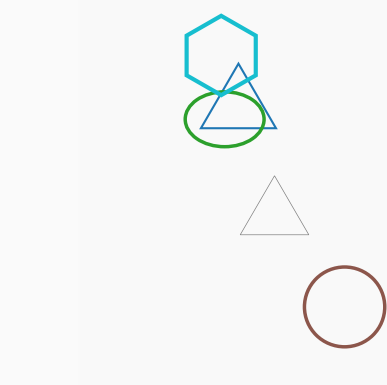[{"shape": "triangle", "thickness": 1.5, "radius": 0.56, "center": [0.615, 0.723]}, {"shape": "oval", "thickness": 2.5, "radius": 0.51, "center": [0.58, 0.69]}, {"shape": "circle", "thickness": 2.5, "radius": 0.52, "center": [0.889, 0.203]}, {"shape": "triangle", "thickness": 0.5, "radius": 0.51, "center": [0.708, 0.441]}, {"shape": "hexagon", "thickness": 3, "radius": 0.52, "center": [0.571, 0.856]}]